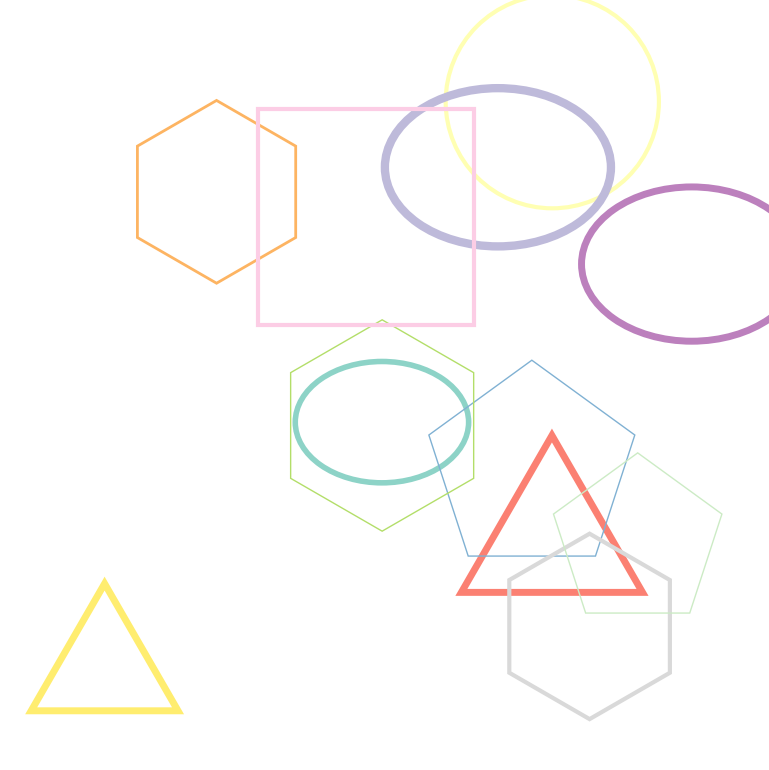[{"shape": "oval", "thickness": 2, "radius": 0.56, "center": [0.496, 0.452]}, {"shape": "circle", "thickness": 1.5, "radius": 0.69, "center": [0.717, 0.868]}, {"shape": "oval", "thickness": 3, "radius": 0.73, "center": [0.647, 0.783]}, {"shape": "triangle", "thickness": 2.5, "radius": 0.68, "center": [0.717, 0.299]}, {"shape": "pentagon", "thickness": 0.5, "radius": 0.7, "center": [0.691, 0.392]}, {"shape": "hexagon", "thickness": 1, "radius": 0.59, "center": [0.281, 0.751]}, {"shape": "hexagon", "thickness": 0.5, "radius": 0.69, "center": [0.496, 0.447]}, {"shape": "square", "thickness": 1.5, "radius": 0.7, "center": [0.475, 0.718]}, {"shape": "hexagon", "thickness": 1.5, "radius": 0.6, "center": [0.766, 0.186]}, {"shape": "oval", "thickness": 2.5, "radius": 0.72, "center": [0.898, 0.657]}, {"shape": "pentagon", "thickness": 0.5, "radius": 0.57, "center": [0.828, 0.297]}, {"shape": "triangle", "thickness": 2.5, "radius": 0.55, "center": [0.136, 0.132]}]